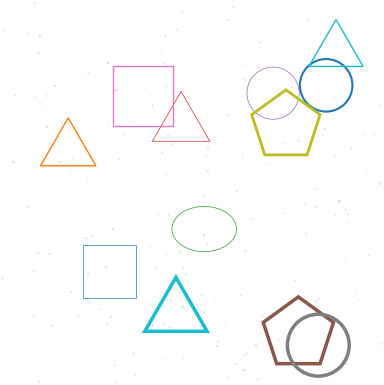[{"shape": "square", "thickness": 0.5, "radius": 0.34, "center": [0.285, 0.295]}, {"shape": "circle", "thickness": 1.5, "radius": 0.34, "center": [0.847, 0.778]}, {"shape": "triangle", "thickness": 1, "radius": 0.42, "center": [0.177, 0.611]}, {"shape": "oval", "thickness": 0.5, "radius": 0.42, "center": [0.53, 0.405]}, {"shape": "triangle", "thickness": 0.5, "radius": 0.43, "center": [0.47, 0.676]}, {"shape": "circle", "thickness": 0.5, "radius": 0.34, "center": [0.709, 0.758]}, {"shape": "pentagon", "thickness": 2.5, "radius": 0.48, "center": [0.775, 0.133]}, {"shape": "square", "thickness": 1, "radius": 0.39, "center": [0.371, 0.751]}, {"shape": "circle", "thickness": 2.5, "radius": 0.4, "center": [0.827, 0.103]}, {"shape": "pentagon", "thickness": 2, "radius": 0.47, "center": [0.743, 0.673]}, {"shape": "triangle", "thickness": 2.5, "radius": 0.47, "center": [0.457, 0.186]}, {"shape": "triangle", "thickness": 1, "radius": 0.41, "center": [0.873, 0.868]}]